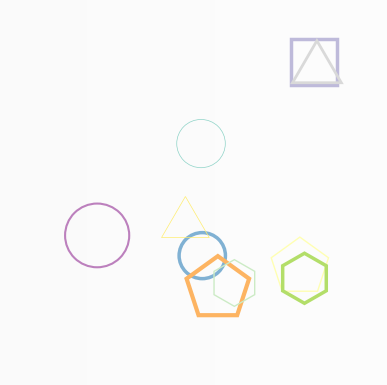[{"shape": "circle", "thickness": 0.5, "radius": 0.31, "center": [0.519, 0.627]}, {"shape": "pentagon", "thickness": 1, "radius": 0.39, "center": [0.774, 0.306]}, {"shape": "square", "thickness": 2.5, "radius": 0.3, "center": [0.81, 0.84]}, {"shape": "circle", "thickness": 2.5, "radius": 0.3, "center": [0.522, 0.336]}, {"shape": "pentagon", "thickness": 3, "radius": 0.42, "center": [0.562, 0.25]}, {"shape": "hexagon", "thickness": 2.5, "radius": 0.32, "center": [0.786, 0.277]}, {"shape": "triangle", "thickness": 2, "radius": 0.36, "center": [0.818, 0.821]}, {"shape": "circle", "thickness": 1.5, "radius": 0.41, "center": [0.251, 0.389]}, {"shape": "hexagon", "thickness": 1, "radius": 0.3, "center": [0.605, 0.265]}, {"shape": "triangle", "thickness": 0.5, "radius": 0.36, "center": [0.478, 0.418]}]